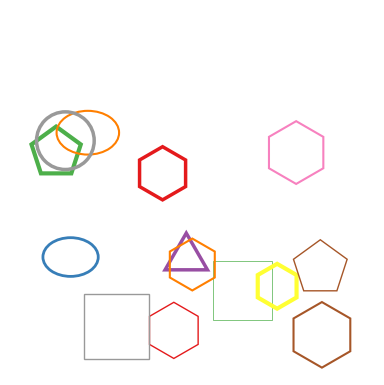[{"shape": "hexagon", "thickness": 1, "radius": 0.36, "center": [0.451, 0.142]}, {"shape": "hexagon", "thickness": 2.5, "radius": 0.35, "center": [0.422, 0.55]}, {"shape": "oval", "thickness": 2, "radius": 0.36, "center": [0.183, 0.332]}, {"shape": "pentagon", "thickness": 3, "radius": 0.34, "center": [0.146, 0.604]}, {"shape": "square", "thickness": 0.5, "radius": 0.39, "center": [0.631, 0.245]}, {"shape": "triangle", "thickness": 2.5, "radius": 0.32, "center": [0.484, 0.331]}, {"shape": "hexagon", "thickness": 1.5, "radius": 0.34, "center": [0.499, 0.313]}, {"shape": "oval", "thickness": 1.5, "radius": 0.41, "center": [0.228, 0.655]}, {"shape": "hexagon", "thickness": 3, "radius": 0.29, "center": [0.72, 0.257]}, {"shape": "pentagon", "thickness": 1, "radius": 0.37, "center": [0.832, 0.304]}, {"shape": "hexagon", "thickness": 1.5, "radius": 0.43, "center": [0.836, 0.13]}, {"shape": "hexagon", "thickness": 1.5, "radius": 0.41, "center": [0.769, 0.604]}, {"shape": "square", "thickness": 1, "radius": 0.42, "center": [0.303, 0.152]}, {"shape": "circle", "thickness": 2.5, "radius": 0.37, "center": [0.17, 0.635]}]